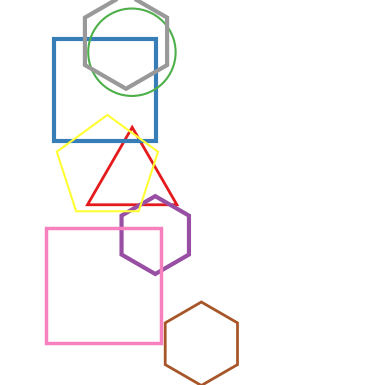[{"shape": "triangle", "thickness": 2, "radius": 0.67, "center": [0.343, 0.535]}, {"shape": "square", "thickness": 3, "radius": 0.66, "center": [0.272, 0.766]}, {"shape": "circle", "thickness": 1.5, "radius": 0.57, "center": [0.343, 0.864]}, {"shape": "hexagon", "thickness": 3, "radius": 0.51, "center": [0.403, 0.389]}, {"shape": "pentagon", "thickness": 1.5, "radius": 0.69, "center": [0.279, 0.563]}, {"shape": "hexagon", "thickness": 2, "radius": 0.54, "center": [0.523, 0.107]}, {"shape": "square", "thickness": 2.5, "radius": 0.75, "center": [0.27, 0.258]}, {"shape": "hexagon", "thickness": 3, "radius": 0.62, "center": [0.327, 0.893]}]